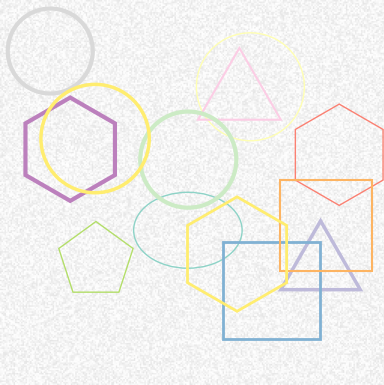[{"shape": "oval", "thickness": 1, "radius": 0.7, "center": [0.488, 0.402]}, {"shape": "circle", "thickness": 1, "radius": 0.7, "center": [0.65, 0.775]}, {"shape": "triangle", "thickness": 2.5, "radius": 0.6, "center": [0.833, 0.307]}, {"shape": "hexagon", "thickness": 1, "radius": 0.66, "center": [0.881, 0.598]}, {"shape": "square", "thickness": 2, "radius": 0.63, "center": [0.706, 0.246]}, {"shape": "square", "thickness": 1.5, "radius": 0.59, "center": [0.846, 0.414]}, {"shape": "pentagon", "thickness": 1, "radius": 0.51, "center": [0.249, 0.323]}, {"shape": "triangle", "thickness": 1.5, "radius": 0.62, "center": [0.622, 0.751]}, {"shape": "circle", "thickness": 3, "radius": 0.55, "center": [0.131, 0.867]}, {"shape": "hexagon", "thickness": 3, "radius": 0.67, "center": [0.182, 0.612]}, {"shape": "circle", "thickness": 3, "radius": 0.62, "center": [0.489, 0.585]}, {"shape": "circle", "thickness": 2.5, "radius": 0.7, "center": [0.247, 0.64]}, {"shape": "hexagon", "thickness": 2, "radius": 0.74, "center": [0.616, 0.34]}]